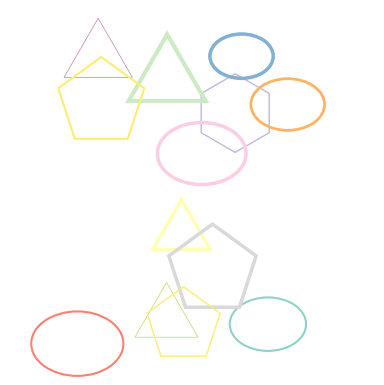[{"shape": "oval", "thickness": 1.5, "radius": 0.5, "center": [0.696, 0.158]}, {"shape": "triangle", "thickness": 2.5, "radius": 0.43, "center": [0.471, 0.395]}, {"shape": "hexagon", "thickness": 1, "radius": 0.51, "center": [0.611, 0.706]}, {"shape": "oval", "thickness": 1.5, "radius": 0.6, "center": [0.201, 0.107]}, {"shape": "oval", "thickness": 2.5, "radius": 0.41, "center": [0.627, 0.854]}, {"shape": "oval", "thickness": 2, "radius": 0.48, "center": [0.747, 0.729]}, {"shape": "triangle", "thickness": 0.5, "radius": 0.47, "center": [0.432, 0.171]}, {"shape": "oval", "thickness": 2.5, "radius": 0.58, "center": [0.524, 0.601]}, {"shape": "pentagon", "thickness": 2.5, "radius": 0.6, "center": [0.552, 0.298]}, {"shape": "triangle", "thickness": 0.5, "radius": 0.51, "center": [0.255, 0.85]}, {"shape": "triangle", "thickness": 3, "radius": 0.58, "center": [0.434, 0.795]}, {"shape": "pentagon", "thickness": 1, "radius": 0.5, "center": [0.477, 0.156]}, {"shape": "pentagon", "thickness": 1.5, "radius": 0.59, "center": [0.263, 0.735]}]